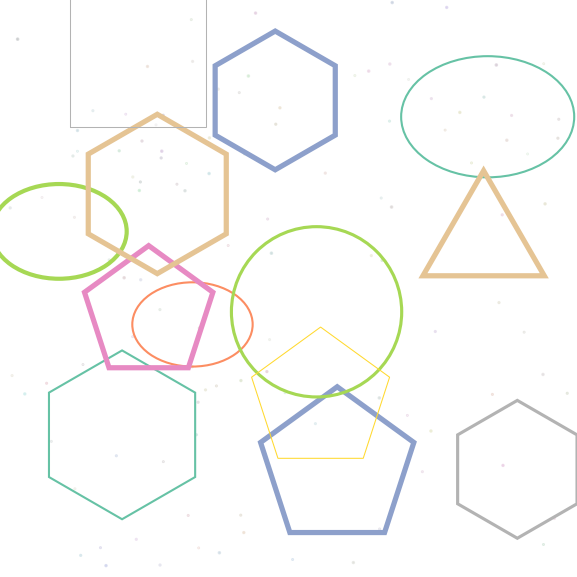[{"shape": "oval", "thickness": 1, "radius": 0.75, "center": [0.844, 0.797]}, {"shape": "hexagon", "thickness": 1, "radius": 0.73, "center": [0.211, 0.246]}, {"shape": "oval", "thickness": 1, "radius": 0.52, "center": [0.333, 0.437]}, {"shape": "hexagon", "thickness": 2.5, "radius": 0.6, "center": [0.477, 0.825]}, {"shape": "pentagon", "thickness": 2.5, "radius": 0.7, "center": [0.584, 0.19]}, {"shape": "pentagon", "thickness": 2.5, "radius": 0.58, "center": [0.257, 0.457]}, {"shape": "circle", "thickness": 1.5, "radius": 0.74, "center": [0.548, 0.459]}, {"shape": "oval", "thickness": 2, "radius": 0.59, "center": [0.102, 0.598]}, {"shape": "pentagon", "thickness": 0.5, "radius": 0.63, "center": [0.555, 0.307]}, {"shape": "triangle", "thickness": 2.5, "radius": 0.61, "center": [0.837, 0.582]}, {"shape": "hexagon", "thickness": 2.5, "radius": 0.69, "center": [0.272, 0.663]}, {"shape": "square", "thickness": 0.5, "radius": 0.59, "center": [0.239, 0.896]}, {"shape": "hexagon", "thickness": 1.5, "radius": 0.6, "center": [0.896, 0.186]}]